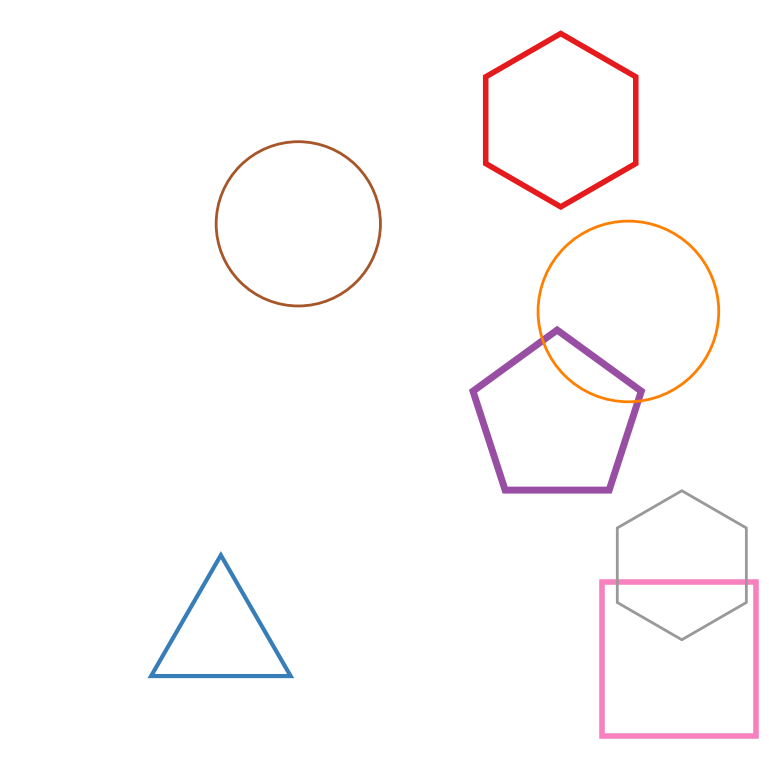[{"shape": "hexagon", "thickness": 2, "radius": 0.56, "center": [0.728, 0.844]}, {"shape": "triangle", "thickness": 1.5, "radius": 0.52, "center": [0.287, 0.174]}, {"shape": "pentagon", "thickness": 2.5, "radius": 0.57, "center": [0.724, 0.456]}, {"shape": "circle", "thickness": 1, "radius": 0.59, "center": [0.816, 0.596]}, {"shape": "circle", "thickness": 1, "radius": 0.53, "center": [0.387, 0.709]}, {"shape": "square", "thickness": 2, "radius": 0.5, "center": [0.882, 0.144]}, {"shape": "hexagon", "thickness": 1, "radius": 0.48, "center": [0.885, 0.266]}]